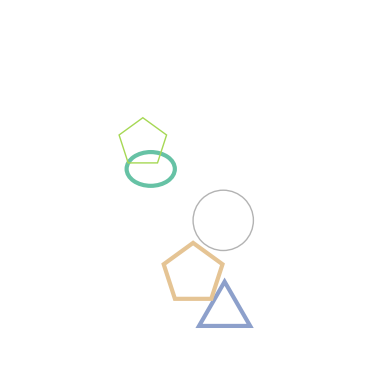[{"shape": "oval", "thickness": 3, "radius": 0.31, "center": [0.392, 0.561]}, {"shape": "triangle", "thickness": 3, "radius": 0.38, "center": [0.583, 0.192]}, {"shape": "pentagon", "thickness": 1, "radius": 0.32, "center": [0.371, 0.629]}, {"shape": "pentagon", "thickness": 3, "radius": 0.4, "center": [0.502, 0.289]}, {"shape": "circle", "thickness": 1, "radius": 0.39, "center": [0.58, 0.428]}]